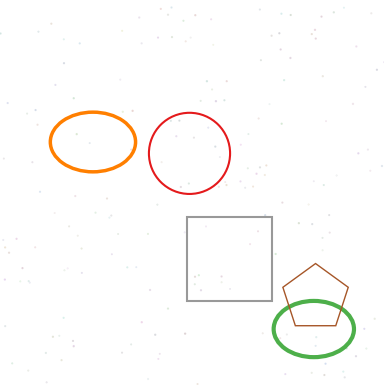[{"shape": "circle", "thickness": 1.5, "radius": 0.53, "center": [0.492, 0.602]}, {"shape": "oval", "thickness": 3, "radius": 0.52, "center": [0.815, 0.145]}, {"shape": "oval", "thickness": 2.5, "radius": 0.55, "center": [0.241, 0.631]}, {"shape": "pentagon", "thickness": 1, "radius": 0.45, "center": [0.82, 0.226]}, {"shape": "square", "thickness": 1.5, "radius": 0.55, "center": [0.596, 0.327]}]